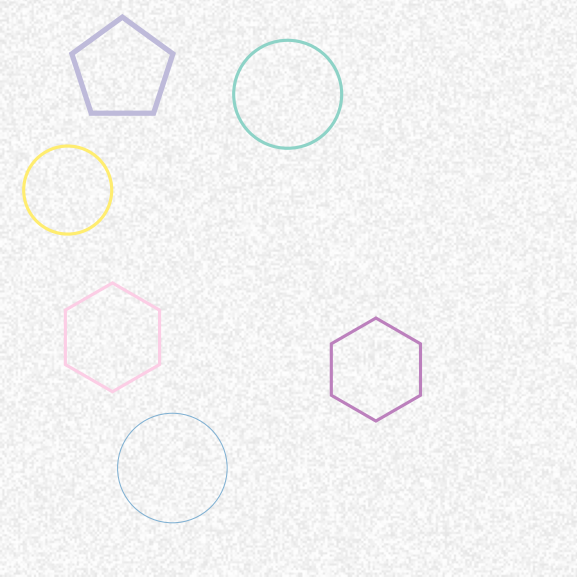[{"shape": "circle", "thickness": 1.5, "radius": 0.47, "center": [0.498, 0.836]}, {"shape": "pentagon", "thickness": 2.5, "radius": 0.46, "center": [0.212, 0.878]}, {"shape": "circle", "thickness": 0.5, "radius": 0.47, "center": [0.298, 0.189]}, {"shape": "hexagon", "thickness": 1.5, "radius": 0.47, "center": [0.195, 0.415]}, {"shape": "hexagon", "thickness": 1.5, "radius": 0.45, "center": [0.651, 0.359]}, {"shape": "circle", "thickness": 1.5, "radius": 0.38, "center": [0.117, 0.67]}]